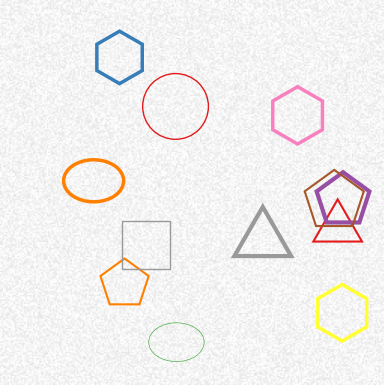[{"shape": "circle", "thickness": 1, "radius": 0.43, "center": [0.456, 0.724]}, {"shape": "triangle", "thickness": 1.5, "radius": 0.36, "center": [0.877, 0.409]}, {"shape": "hexagon", "thickness": 2.5, "radius": 0.34, "center": [0.311, 0.851]}, {"shape": "oval", "thickness": 0.5, "radius": 0.36, "center": [0.458, 0.111]}, {"shape": "pentagon", "thickness": 3, "radius": 0.36, "center": [0.891, 0.481]}, {"shape": "pentagon", "thickness": 1.5, "radius": 0.33, "center": [0.324, 0.263]}, {"shape": "oval", "thickness": 2.5, "radius": 0.39, "center": [0.243, 0.53]}, {"shape": "hexagon", "thickness": 2.5, "radius": 0.37, "center": [0.889, 0.188]}, {"shape": "pentagon", "thickness": 1.5, "radius": 0.4, "center": [0.868, 0.478]}, {"shape": "hexagon", "thickness": 2.5, "radius": 0.37, "center": [0.773, 0.7]}, {"shape": "triangle", "thickness": 3, "radius": 0.43, "center": [0.682, 0.377]}, {"shape": "square", "thickness": 1, "radius": 0.31, "center": [0.379, 0.364]}]